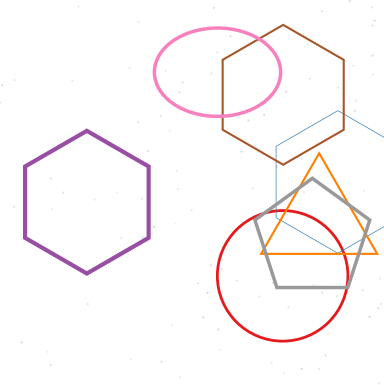[{"shape": "circle", "thickness": 2, "radius": 0.85, "center": [0.734, 0.283]}, {"shape": "hexagon", "thickness": 0.5, "radius": 0.93, "center": [0.878, 0.527]}, {"shape": "hexagon", "thickness": 3, "radius": 0.93, "center": [0.226, 0.475]}, {"shape": "triangle", "thickness": 1.5, "radius": 0.87, "center": [0.829, 0.428]}, {"shape": "hexagon", "thickness": 1.5, "radius": 0.91, "center": [0.736, 0.754]}, {"shape": "oval", "thickness": 2.5, "radius": 0.82, "center": [0.565, 0.812]}, {"shape": "pentagon", "thickness": 2.5, "radius": 0.78, "center": [0.811, 0.38]}]